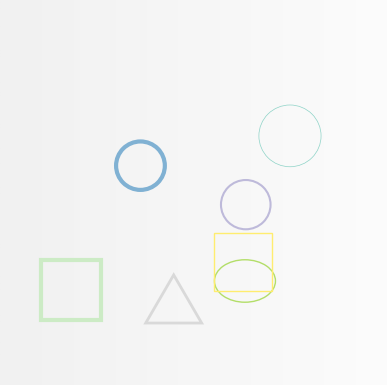[{"shape": "circle", "thickness": 0.5, "radius": 0.4, "center": [0.748, 0.647]}, {"shape": "circle", "thickness": 1.5, "radius": 0.32, "center": [0.634, 0.468]}, {"shape": "circle", "thickness": 3, "radius": 0.31, "center": [0.362, 0.57]}, {"shape": "oval", "thickness": 1, "radius": 0.39, "center": [0.632, 0.27]}, {"shape": "triangle", "thickness": 2, "radius": 0.42, "center": [0.448, 0.203]}, {"shape": "square", "thickness": 3, "radius": 0.39, "center": [0.184, 0.246]}, {"shape": "square", "thickness": 1, "radius": 0.37, "center": [0.627, 0.319]}]